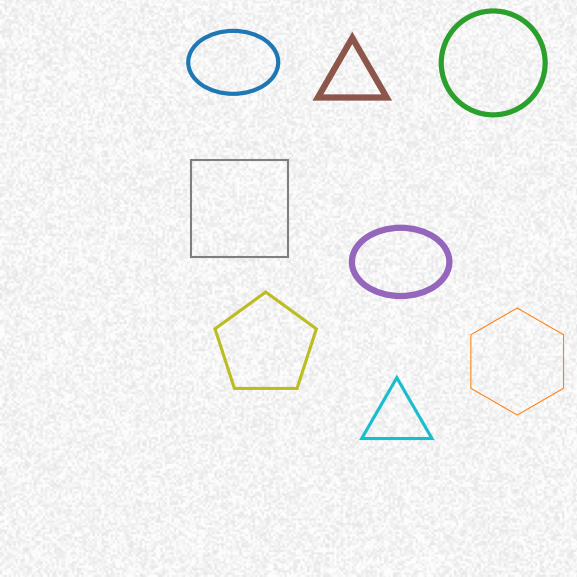[{"shape": "oval", "thickness": 2, "radius": 0.39, "center": [0.404, 0.891]}, {"shape": "hexagon", "thickness": 0.5, "radius": 0.46, "center": [0.896, 0.373]}, {"shape": "circle", "thickness": 2.5, "radius": 0.45, "center": [0.854, 0.89]}, {"shape": "oval", "thickness": 3, "radius": 0.42, "center": [0.694, 0.546]}, {"shape": "triangle", "thickness": 3, "radius": 0.34, "center": [0.61, 0.865]}, {"shape": "square", "thickness": 1, "radius": 0.42, "center": [0.414, 0.638]}, {"shape": "pentagon", "thickness": 1.5, "radius": 0.46, "center": [0.46, 0.401]}, {"shape": "triangle", "thickness": 1.5, "radius": 0.35, "center": [0.687, 0.275]}]